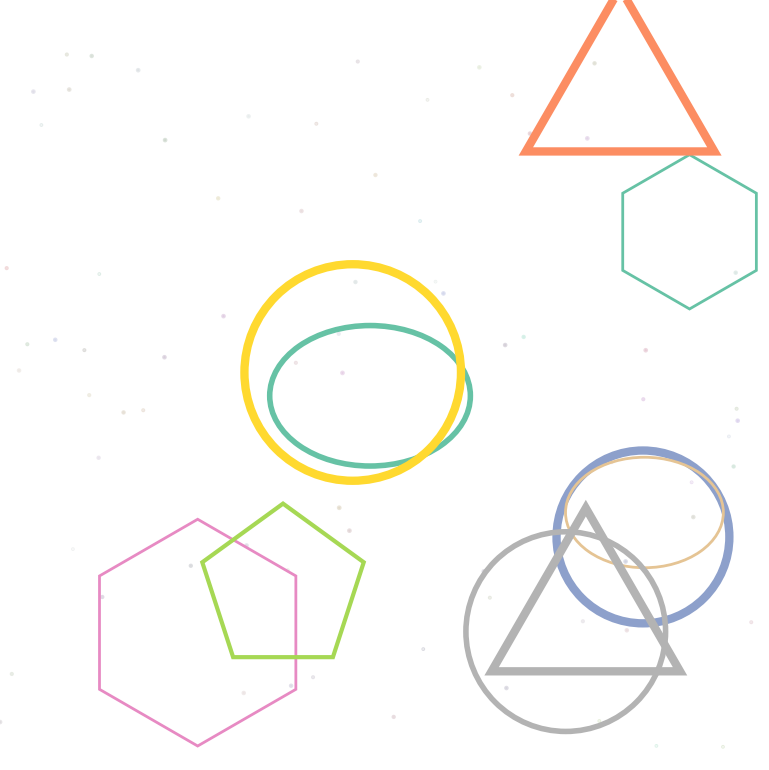[{"shape": "oval", "thickness": 2, "radius": 0.65, "center": [0.481, 0.486]}, {"shape": "hexagon", "thickness": 1, "radius": 0.5, "center": [0.896, 0.699]}, {"shape": "triangle", "thickness": 3, "radius": 0.71, "center": [0.805, 0.874]}, {"shape": "circle", "thickness": 3, "radius": 0.56, "center": [0.835, 0.303]}, {"shape": "hexagon", "thickness": 1, "radius": 0.74, "center": [0.257, 0.178]}, {"shape": "pentagon", "thickness": 1.5, "radius": 0.55, "center": [0.368, 0.236]}, {"shape": "circle", "thickness": 3, "radius": 0.7, "center": [0.458, 0.516]}, {"shape": "oval", "thickness": 1, "radius": 0.51, "center": [0.837, 0.334]}, {"shape": "circle", "thickness": 2, "radius": 0.65, "center": [0.735, 0.18]}, {"shape": "triangle", "thickness": 3, "radius": 0.71, "center": [0.761, 0.199]}]